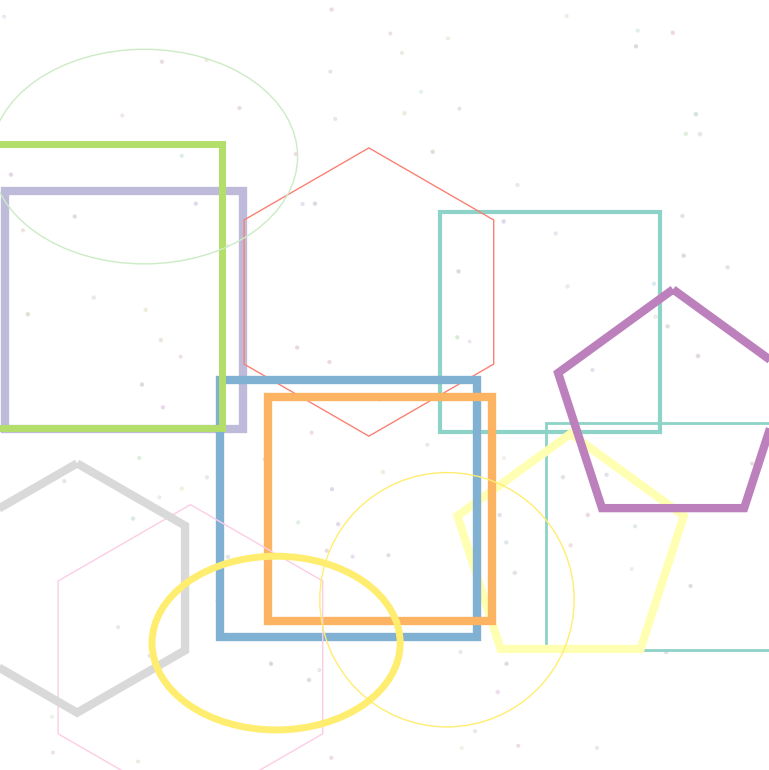[{"shape": "square", "thickness": 1.5, "radius": 0.71, "center": [0.714, 0.582]}, {"shape": "square", "thickness": 1, "radius": 0.74, "center": [0.857, 0.303]}, {"shape": "pentagon", "thickness": 3, "radius": 0.77, "center": [0.741, 0.282]}, {"shape": "square", "thickness": 3, "radius": 0.77, "center": [0.162, 0.598]}, {"shape": "hexagon", "thickness": 0.5, "radius": 0.94, "center": [0.479, 0.621]}, {"shape": "square", "thickness": 3, "radius": 0.84, "center": [0.452, 0.34]}, {"shape": "square", "thickness": 3, "radius": 0.73, "center": [0.494, 0.339]}, {"shape": "square", "thickness": 2.5, "radius": 0.92, "center": [0.104, 0.629]}, {"shape": "hexagon", "thickness": 0.5, "radius": 0.99, "center": [0.247, 0.146]}, {"shape": "hexagon", "thickness": 3, "radius": 0.81, "center": [0.1, 0.236]}, {"shape": "pentagon", "thickness": 3, "radius": 0.79, "center": [0.874, 0.467]}, {"shape": "oval", "thickness": 0.5, "radius": 1.0, "center": [0.187, 0.797]}, {"shape": "oval", "thickness": 2.5, "radius": 0.81, "center": [0.359, 0.165]}, {"shape": "circle", "thickness": 0.5, "radius": 0.83, "center": [0.58, 0.221]}]